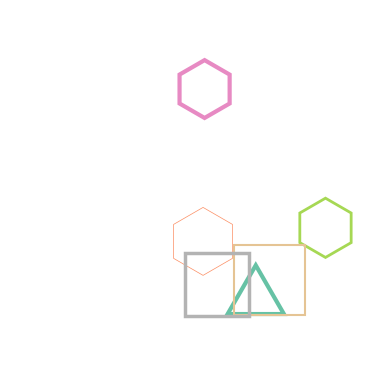[{"shape": "triangle", "thickness": 3, "radius": 0.42, "center": [0.664, 0.227]}, {"shape": "hexagon", "thickness": 0.5, "radius": 0.44, "center": [0.527, 0.373]}, {"shape": "hexagon", "thickness": 3, "radius": 0.38, "center": [0.531, 0.769]}, {"shape": "hexagon", "thickness": 2, "radius": 0.38, "center": [0.845, 0.408]}, {"shape": "square", "thickness": 1.5, "radius": 0.46, "center": [0.7, 0.272]}, {"shape": "square", "thickness": 2.5, "radius": 0.41, "center": [0.564, 0.261]}]